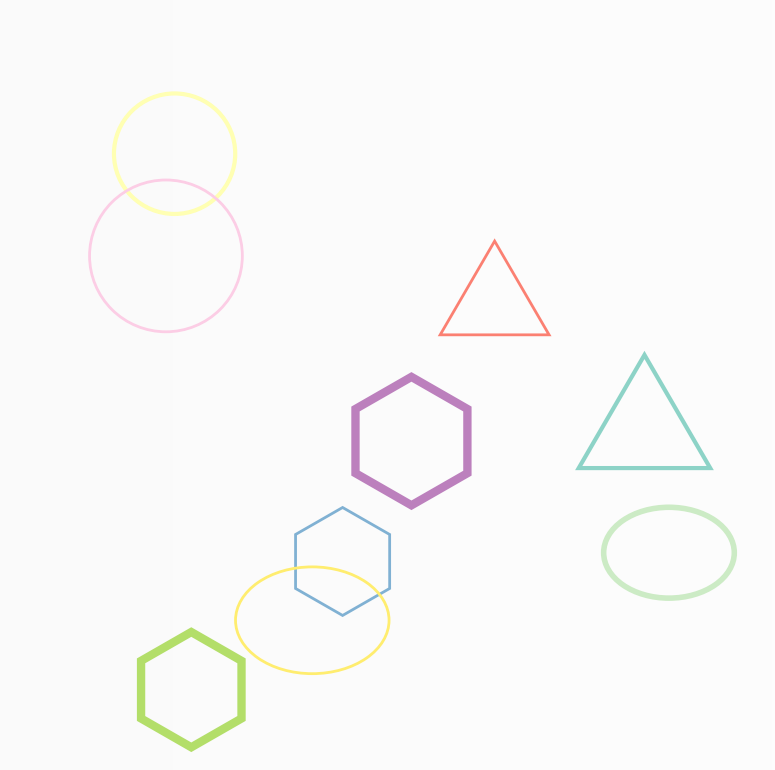[{"shape": "triangle", "thickness": 1.5, "radius": 0.49, "center": [0.832, 0.441]}, {"shape": "circle", "thickness": 1.5, "radius": 0.39, "center": [0.225, 0.8]}, {"shape": "triangle", "thickness": 1, "radius": 0.41, "center": [0.638, 0.606]}, {"shape": "hexagon", "thickness": 1, "radius": 0.35, "center": [0.442, 0.271]}, {"shape": "hexagon", "thickness": 3, "radius": 0.37, "center": [0.247, 0.104]}, {"shape": "circle", "thickness": 1, "radius": 0.49, "center": [0.214, 0.668]}, {"shape": "hexagon", "thickness": 3, "radius": 0.42, "center": [0.531, 0.427]}, {"shape": "oval", "thickness": 2, "radius": 0.42, "center": [0.863, 0.282]}, {"shape": "oval", "thickness": 1, "radius": 0.5, "center": [0.403, 0.194]}]